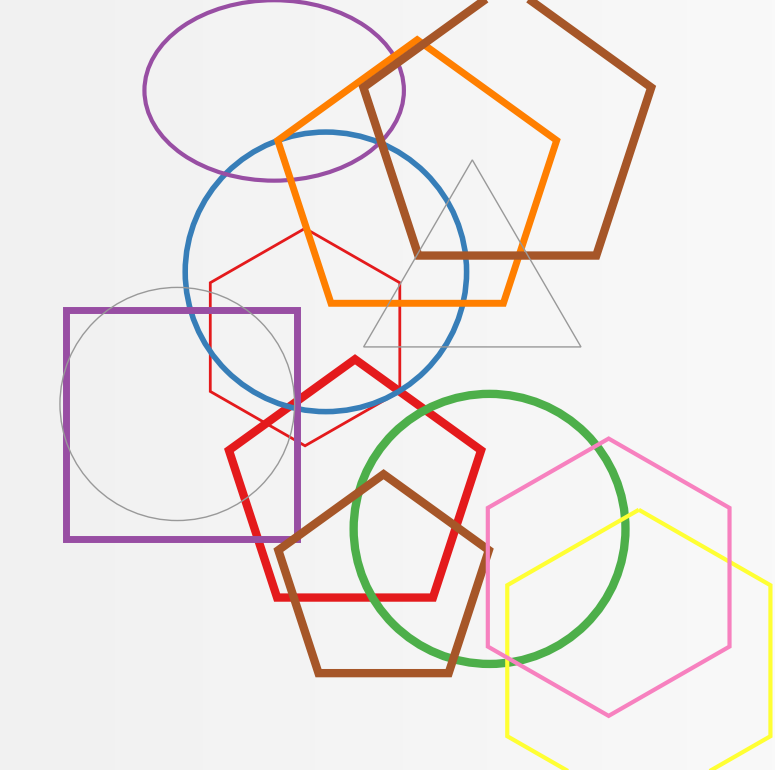[{"shape": "hexagon", "thickness": 1, "radius": 0.71, "center": [0.394, 0.562]}, {"shape": "pentagon", "thickness": 3, "radius": 0.86, "center": [0.458, 0.362]}, {"shape": "circle", "thickness": 2, "radius": 0.91, "center": [0.421, 0.647]}, {"shape": "circle", "thickness": 3, "radius": 0.88, "center": [0.632, 0.313]}, {"shape": "square", "thickness": 2.5, "radius": 0.75, "center": [0.234, 0.449]}, {"shape": "oval", "thickness": 1.5, "radius": 0.84, "center": [0.354, 0.883]}, {"shape": "pentagon", "thickness": 2.5, "radius": 0.95, "center": [0.538, 0.759]}, {"shape": "hexagon", "thickness": 1.5, "radius": 0.98, "center": [0.824, 0.142]}, {"shape": "pentagon", "thickness": 3, "radius": 0.71, "center": [0.495, 0.241]}, {"shape": "pentagon", "thickness": 3, "radius": 0.98, "center": [0.655, 0.826]}, {"shape": "hexagon", "thickness": 1.5, "radius": 0.9, "center": [0.785, 0.25]}, {"shape": "circle", "thickness": 0.5, "radius": 0.76, "center": [0.229, 0.475]}, {"shape": "triangle", "thickness": 0.5, "radius": 0.81, "center": [0.609, 0.63]}]